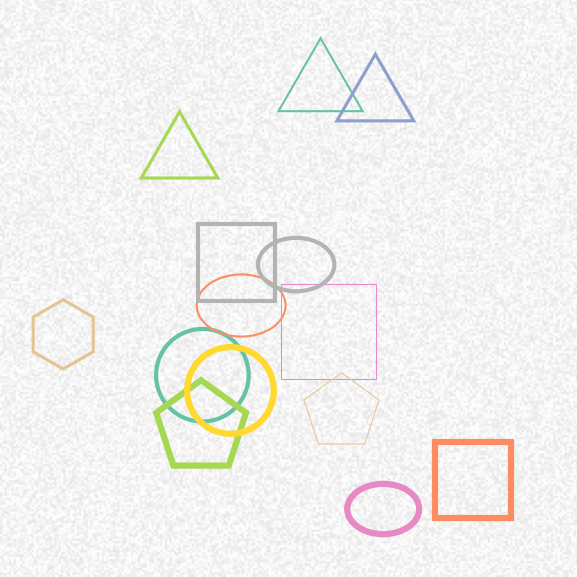[{"shape": "circle", "thickness": 2, "radius": 0.4, "center": [0.35, 0.349]}, {"shape": "triangle", "thickness": 1, "radius": 0.42, "center": [0.555, 0.849]}, {"shape": "oval", "thickness": 1, "radius": 0.38, "center": [0.418, 0.47]}, {"shape": "square", "thickness": 3, "radius": 0.33, "center": [0.819, 0.169]}, {"shape": "triangle", "thickness": 1.5, "radius": 0.38, "center": [0.65, 0.828]}, {"shape": "square", "thickness": 0.5, "radius": 0.41, "center": [0.569, 0.425]}, {"shape": "oval", "thickness": 3, "radius": 0.31, "center": [0.664, 0.118]}, {"shape": "triangle", "thickness": 1.5, "radius": 0.38, "center": [0.311, 0.729]}, {"shape": "pentagon", "thickness": 3, "radius": 0.41, "center": [0.348, 0.259]}, {"shape": "circle", "thickness": 3, "radius": 0.38, "center": [0.399, 0.323]}, {"shape": "hexagon", "thickness": 1.5, "radius": 0.3, "center": [0.109, 0.42]}, {"shape": "pentagon", "thickness": 0.5, "radius": 0.34, "center": [0.591, 0.285]}, {"shape": "oval", "thickness": 2, "radius": 0.33, "center": [0.513, 0.541]}, {"shape": "square", "thickness": 2, "radius": 0.33, "center": [0.41, 0.544]}]